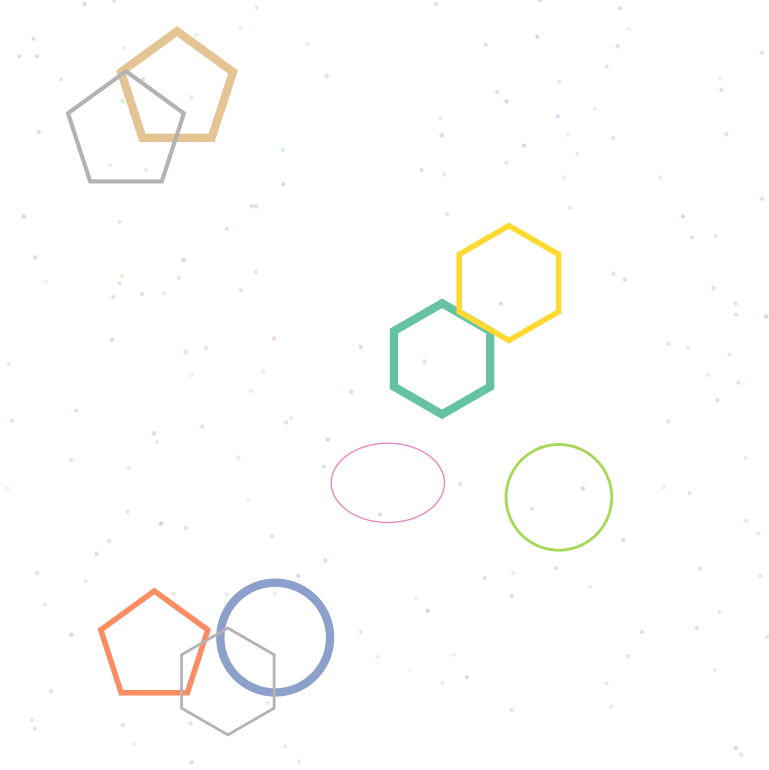[{"shape": "hexagon", "thickness": 3, "radius": 0.36, "center": [0.574, 0.534]}, {"shape": "pentagon", "thickness": 2, "radius": 0.37, "center": [0.2, 0.159]}, {"shape": "circle", "thickness": 3, "radius": 0.36, "center": [0.357, 0.172]}, {"shape": "oval", "thickness": 0.5, "radius": 0.37, "center": [0.504, 0.373]}, {"shape": "circle", "thickness": 1, "radius": 0.34, "center": [0.726, 0.354]}, {"shape": "hexagon", "thickness": 2, "radius": 0.37, "center": [0.661, 0.632]}, {"shape": "pentagon", "thickness": 3, "radius": 0.38, "center": [0.23, 0.883]}, {"shape": "pentagon", "thickness": 1.5, "radius": 0.4, "center": [0.164, 0.828]}, {"shape": "hexagon", "thickness": 1, "radius": 0.35, "center": [0.296, 0.115]}]